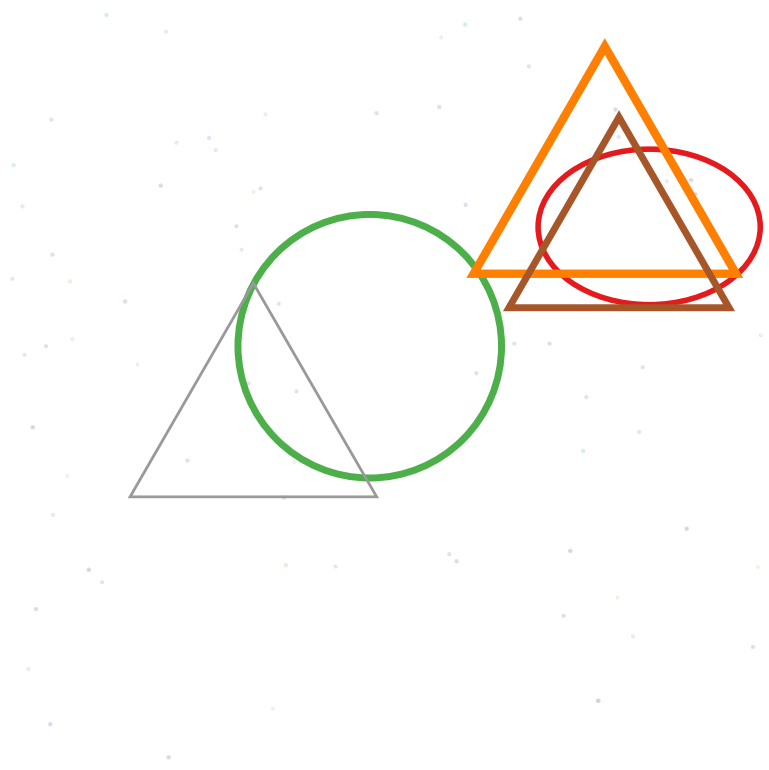[{"shape": "oval", "thickness": 2, "radius": 0.72, "center": [0.843, 0.705]}, {"shape": "circle", "thickness": 2.5, "radius": 0.86, "center": [0.48, 0.55]}, {"shape": "triangle", "thickness": 3, "radius": 0.98, "center": [0.785, 0.743]}, {"shape": "triangle", "thickness": 2.5, "radius": 0.83, "center": [0.804, 0.683]}, {"shape": "triangle", "thickness": 1, "radius": 0.92, "center": [0.329, 0.447]}]